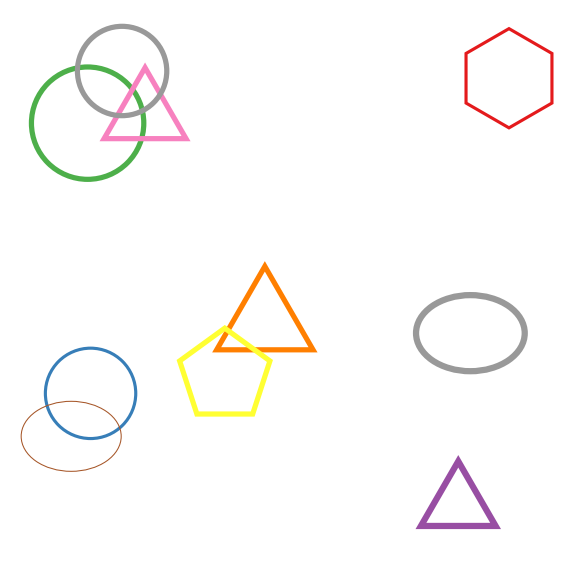[{"shape": "hexagon", "thickness": 1.5, "radius": 0.43, "center": [0.881, 0.864]}, {"shape": "circle", "thickness": 1.5, "radius": 0.39, "center": [0.157, 0.318]}, {"shape": "circle", "thickness": 2.5, "radius": 0.49, "center": [0.152, 0.786]}, {"shape": "triangle", "thickness": 3, "radius": 0.37, "center": [0.794, 0.126]}, {"shape": "triangle", "thickness": 2.5, "radius": 0.48, "center": [0.459, 0.442]}, {"shape": "pentagon", "thickness": 2.5, "radius": 0.41, "center": [0.389, 0.349]}, {"shape": "oval", "thickness": 0.5, "radius": 0.43, "center": [0.123, 0.244]}, {"shape": "triangle", "thickness": 2.5, "radius": 0.41, "center": [0.251, 0.8]}, {"shape": "circle", "thickness": 2.5, "radius": 0.39, "center": [0.211, 0.876]}, {"shape": "oval", "thickness": 3, "radius": 0.47, "center": [0.815, 0.422]}]